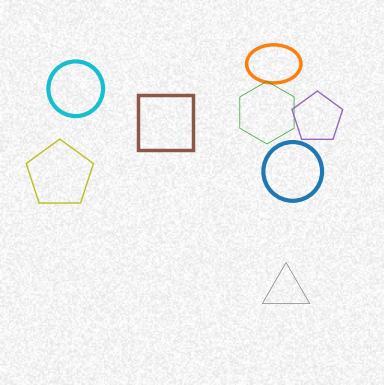[{"shape": "circle", "thickness": 3, "radius": 0.38, "center": [0.76, 0.555]}, {"shape": "oval", "thickness": 2.5, "radius": 0.35, "center": [0.711, 0.834]}, {"shape": "hexagon", "thickness": 0.5, "radius": 0.41, "center": [0.693, 0.708]}, {"shape": "pentagon", "thickness": 1, "radius": 0.35, "center": [0.824, 0.694]}, {"shape": "square", "thickness": 2.5, "radius": 0.36, "center": [0.429, 0.681]}, {"shape": "triangle", "thickness": 0.5, "radius": 0.36, "center": [0.743, 0.247]}, {"shape": "pentagon", "thickness": 1, "radius": 0.46, "center": [0.155, 0.547]}, {"shape": "circle", "thickness": 3, "radius": 0.36, "center": [0.197, 0.769]}]